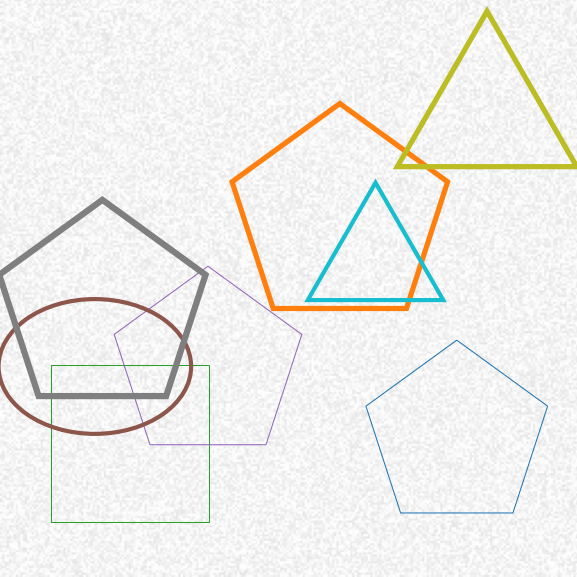[{"shape": "pentagon", "thickness": 0.5, "radius": 0.83, "center": [0.791, 0.245]}, {"shape": "pentagon", "thickness": 2.5, "radius": 0.98, "center": [0.588, 0.624]}, {"shape": "square", "thickness": 0.5, "radius": 0.68, "center": [0.225, 0.231]}, {"shape": "pentagon", "thickness": 0.5, "radius": 0.85, "center": [0.36, 0.367]}, {"shape": "oval", "thickness": 2, "radius": 0.83, "center": [0.164, 0.365]}, {"shape": "pentagon", "thickness": 3, "radius": 0.94, "center": [0.177, 0.465]}, {"shape": "triangle", "thickness": 2.5, "radius": 0.9, "center": [0.843, 0.8]}, {"shape": "triangle", "thickness": 2, "radius": 0.68, "center": [0.65, 0.547]}]